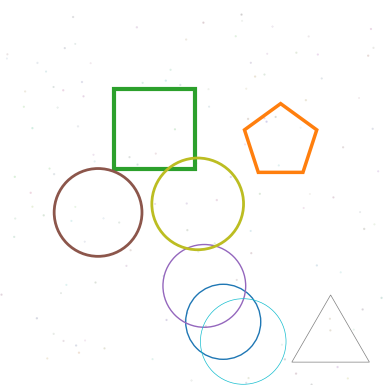[{"shape": "circle", "thickness": 1, "radius": 0.49, "center": [0.58, 0.164]}, {"shape": "pentagon", "thickness": 2.5, "radius": 0.49, "center": [0.729, 0.632]}, {"shape": "square", "thickness": 3, "radius": 0.52, "center": [0.401, 0.665]}, {"shape": "circle", "thickness": 1, "radius": 0.54, "center": [0.531, 0.257]}, {"shape": "circle", "thickness": 2, "radius": 0.57, "center": [0.255, 0.448]}, {"shape": "triangle", "thickness": 0.5, "radius": 0.58, "center": [0.859, 0.118]}, {"shape": "circle", "thickness": 2, "radius": 0.6, "center": [0.513, 0.47]}, {"shape": "circle", "thickness": 0.5, "radius": 0.56, "center": [0.632, 0.113]}]